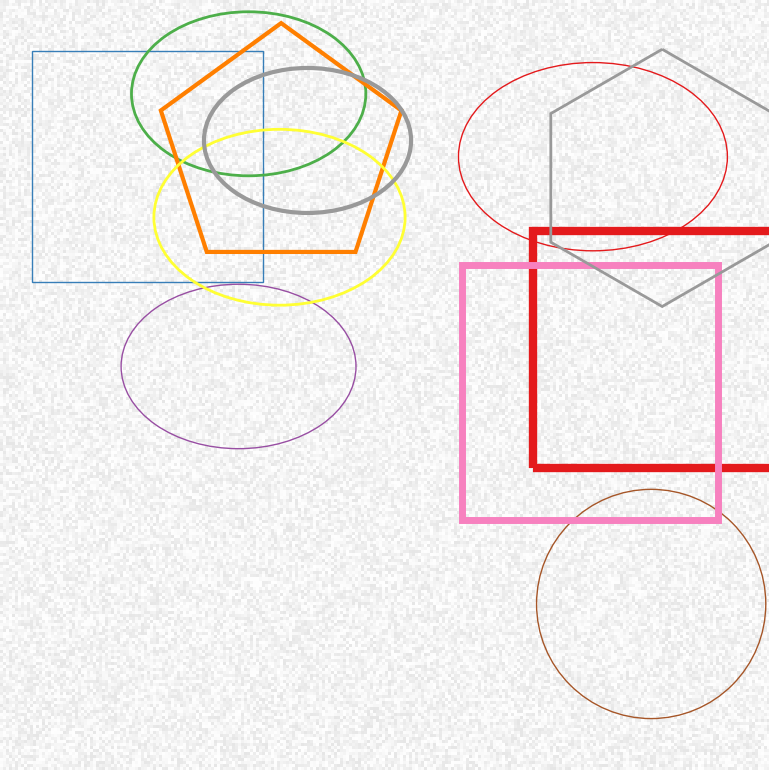[{"shape": "oval", "thickness": 0.5, "radius": 0.87, "center": [0.77, 0.797]}, {"shape": "square", "thickness": 3, "radius": 0.77, "center": [0.846, 0.546]}, {"shape": "square", "thickness": 0.5, "radius": 0.75, "center": [0.192, 0.784]}, {"shape": "oval", "thickness": 1, "radius": 0.76, "center": [0.323, 0.878]}, {"shape": "oval", "thickness": 0.5, "radius": 0.76, "center": [0.31, 0.524]}, {"shape": "pentagon", "thickness": 1.5, "radius": 0.82, "center": [0.365, 0.806]}, {"shape": "oval", "thickness": 1, "radius": 0.82, "center": [0.363, 0.718]}, {"shape": "circle", "thickness": 0.5, "radius": 0.74, "center": [0.846, 0.216]}, {"shape": "square", "thickness": 2.5, "radius": 0.83, "center": [0.766, 0.49]}, {"shape": "hexagon", "thickness": 1, "radius": 0.84, "center": [0.86, 0.769]}, {"shape": "oval", "thickness": 1.5, "radius": 0.67, "center": [0.399, 0.818]}]